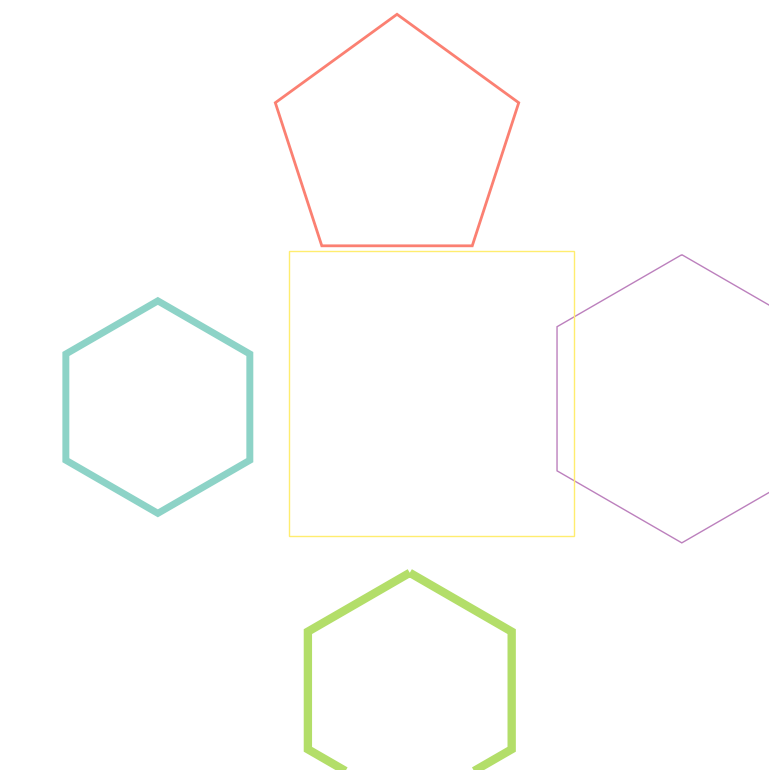[{"shape": "hexagon", "thickness": 2.5, "radius": 0.69, "center": [0.205, 0.471]}, {"shape": "pentagon", "thickness": 1, "radius": 0.83, "center": [0.516, 0.815]}, {"shape": "hexagon", "thickness": 3, "radius": 0.76, "center": [0.532, 0.103]}, {"shape": "hexagon", "thickness": 0.5, "radius": 0.94, "center": [0.885, 0.482]}, {"shape": "square", "thickness": 0.5, "radius": 0.93, "center": [0.56, 0.489]}]